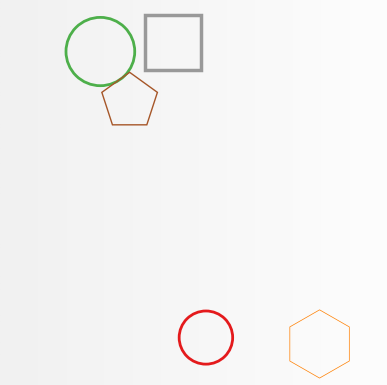[{"shape": "circle", "thickness": 2, "radius": 0.35, "center": [0.531, 0.123]}, {"shape": "circle", "thickness": 2, "radius": 0.44, "center": [0.259, 0.866]}, {"shape": "hexagon", "thickness": 0.5, "radius": 0.44, "center": [0.825, 0.107]}, {"shape": "pentagon", "thickness": 1, "radius": 0.38, "center": [0.335, 0.737]}, {"shape": "square", "thickness": 2.5, "radius": 0.36, "center": [0.446, 0.889]}]